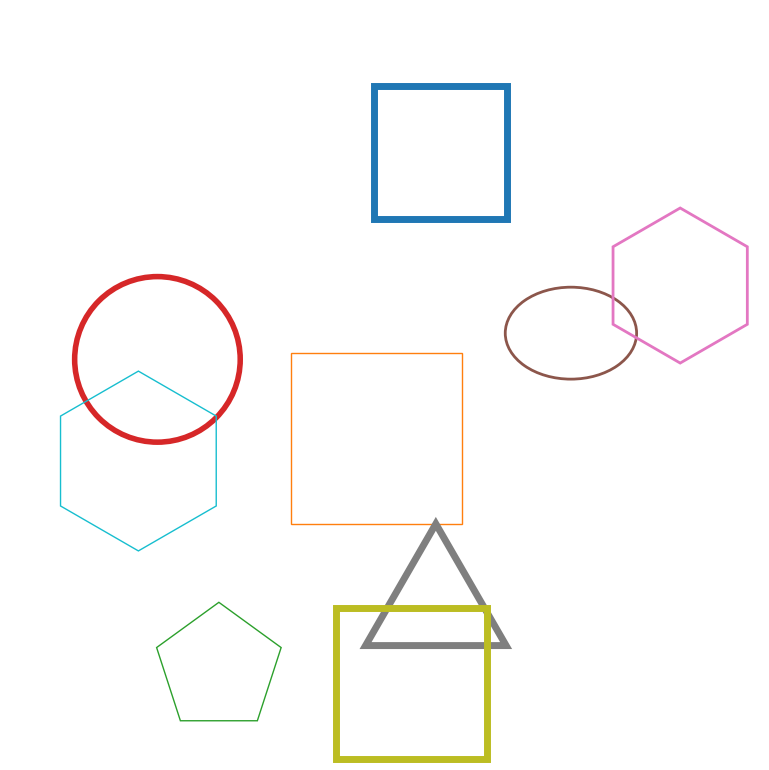[{"shape": "square", "thickness": 2.5, "radius": 0.43, "center": [0.572, 0.801]}, {"shape": "square", "thickness": 0.5, "radius": 0.55, "center": [0.489, 0.43]}, {"shape": "pentagon", "thickness": 0.5, "radius": 0.43, "center": [0.284, 0.133]}, {"shape": "circle", "thickness": 2, "radius": 0.54, "center": [0.204, 0.533]}, {"shape": "oval", "thickness": 1, "radius": 0.43, "center": [0.741, 0.567]}, {"shape": "hexagon", "thickness": 1, "radius": 0.5, "center": [0.883, 0.629]}, {"shape": "triangle", "thickness": 2.5, "radius": 0.53, "center": [0.566, 0.214]}, {"shape": "square", "thickness": 2.5, "radius": 0.49, "center": [0.535, 0.112]}, {"shape": "hexagon", "thickness": 0.5, "radius": 0.58, "center": [0.18, 0.401]}]